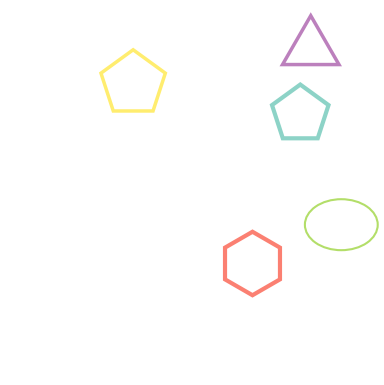[{"shape": "pentagon", "thickness": 3, "radius": 0.39, "center": [0.78, 0.703]}, {"shape": "hexagon", "thickness": 3, "radius": 0.41, "center": [0.656, 0.316]}, {"shape": "oval", "thickness": 1.5, "radius": 0.47, "center": [0.887, 0.416]}, {"shape": "triangle", "thickness": 2.5, "radius": 0.42, "center": [0.807, 0.875]}, {"shape": "pentagon", "thickness": 2.5, "radius": 0.44, "center": [0.346, 0.783]}]